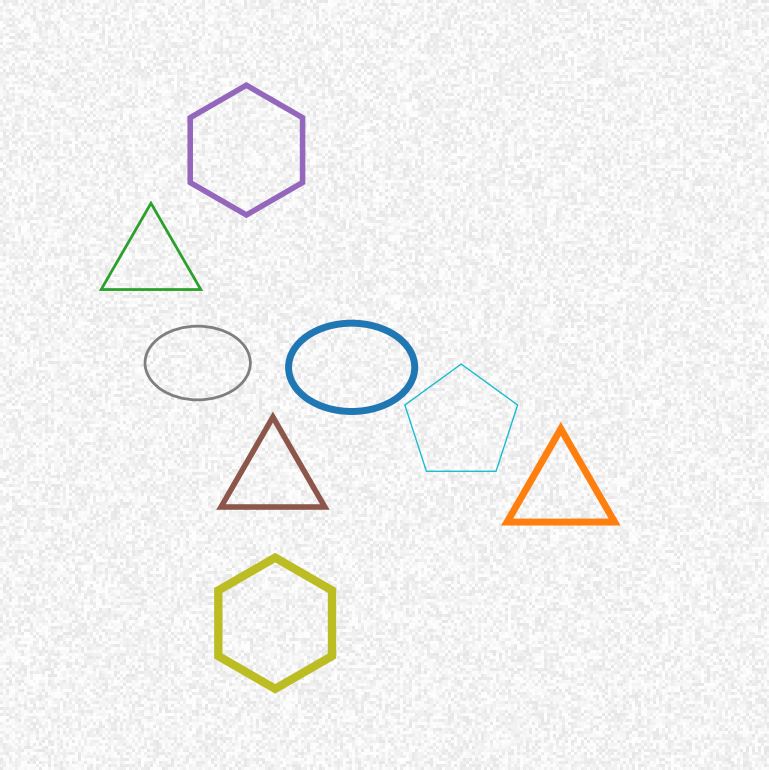[{"shape": "oval", "thickness": 2.5, "radius": 0.41, "center": [0.457, 0.523]}, {"shape": "triangle", "thickness": 2.5, "radius": 0.4, "center": [0.728, 0.362]}, {"shape": "triangle", "thickness": 1, "radius": 0.37, "center": [0.196, 0.661]}, {"shape": "hexagon", "thickness": 2, "radius": 0.42, "center": [0.32, 0.805]}, {"shape": "triangle", "thickness": 2, "radius": 0.39, "center": [0.354, 0.38]}, {"shape": "oval", "thickness": 1, "radius": 0.34, "center": [0.257, 0.529]}, {"shape": "hexagon", "thickness": 3, "radius": 0.43, "center": [0.357, 0.191]}, {"shape": "pentagon", "thickness": 0.5, "radius": 0.38, "center": [0.599, 0.45]}]